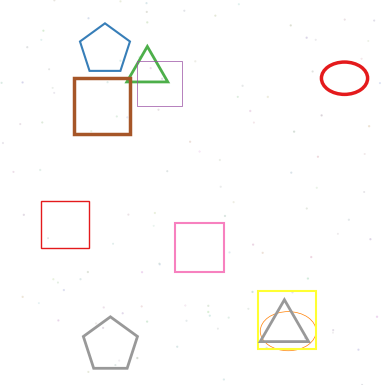[{"shape": "square", "thickness": 1, "radius": 0.31, "center": [0.169, 0.416]}, {"shape": "oval", "thickness": 2.5, "radius": 0.3, "center": [0.895, 0.797]}, {"shape": "pentagon", "thickness": 1.5, "radius": 0.34, "center": [0.273, 0.871]}, {"shape": "triangle", "thickness": 2, "radius": 0.31, "center": [0.383, 0.818]}, {"shape": "square", "thickness": 0.5, "radius": 0.29, "center": [0.415, 0.783]}, {"shape": "oval", "thickness": 0.5, "radius": 0.36, "center": [0.749, 0.14]}, {"shape": "square", "thickness": 1.5, "radius": 0.37, "center": [0.745, 0.169]}, {"shape": "square", "thickness": 2.5, "radius": 0.37, "center": [0.265, 0.724]}, {"shape": "square", "thickness": 1.5, "radius": 0.31, "center": [0.519, 0.357]}, {"shape": "triangle", "thickness": 2, "radius": 0.36, "center": [0.739, 0.149]}, {"shape": "pentagon", "thickness": 2, "radius": 0.37, "center": [0.287, 0.103]}]